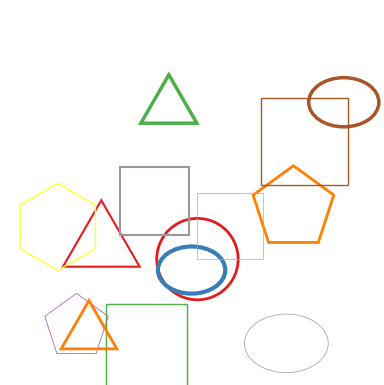[{"shape": "circle", "thickness": 2, "radius": 0.53, "center": [0.513, 0.327]}, {"shape": "triangle", "thickness": 1.5, "radius": 0.57, "center": [0.263, 0.365]}, {"shape": "oval", "thickness": 3, "radius": 0.44, "center": [0.498, 0.299]}, {"shape": "triangle", "thickness": 2.5, "radius": 0.42, "center": [0.439, 0.722]}, {"shape": "square", "thickness": 1, "radius": 0.53, "center": [0.379, 0.104]}, {"shape": "pentagon", "thickness": 0.5, "radius": 0.43, "center": [0.199, 0.151]}, {"shape": "triangle", "thickness": 2, "radius": 0.42, "center": [0.231, 0.136]}, {"shape": "pentagon", "thickness": 2, "radius": 0.55, "center": [0.762, 0.459]}, {"shape": "hexagon", "thickness": 1, "radius": 0.57, "center": [0.15, 0.411]}, {"shape": "square", "thickness": 1, "radius": 0.57, "center": [0.792, 0.633]}, {"shape": "oval", "thickness": 2.5, "radius": 0.46, "center": [0.893, 0.734]}, {"shape": "square", "thickness": 0.5, "radius": 0.43, "center": [0.597, 0.413]}, {"shape": "oval", "thickness": 0.5, "radius": 0.54, "center": [0.744, 0.108]}, {"shape": "square", "thickness": 1.5, "radius": 0.44, "center": [0.401, 0.479]}]